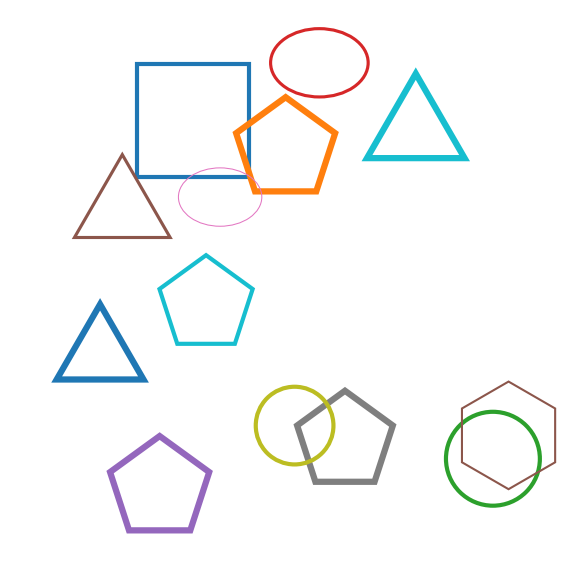[{"shape": "triangle", "thickness": 3, "radius": 0.43, "center": [0.173, 0.385]}, {"shape": "square", "thickness": 2, "radius": 0.49, "center": [0.334, 0.791]}, {"shape": "pentagon", "thickness": 3, "radius": 0.45, "center": [0.495, 0.741]}, {"shape": "circle", "thickness": 2, "radius": 0.41, "center": [0.854, 0.205]}, {"shape": "oval", "thickness": 1.5, "radius": 0.42, "center": [0.553, 0.89]}, {"shape": "pentagon", "thickness": 3, "radius": 0.45, "center": [0.276, 0.154]}, {"shape": "hexagon", "thickness": 1, "radius": 0.47, "center": [0.881, 0.245]}, {"shape": "triangle", "thickness": 1.5, "radius": 0.48, "center": [0.212, 0.636]}, {"shape": "oval", "thickness": 0.5, "radius": 0.36, "center": [0.381, 0.658]}, {"shape": "pentagon", "thickness": 3, "radius": 0.44, "center": [0.597, 0.235]}, {"shape": "circle", "thickness": 2, "radius": 0.34, "center": [0.51, 0.262]}, {"shape": "pentagon", "thickness": 2, "radius": 0.42, "center": [0.357, 0.472]}, {"shape": "triangle", "thickness": 3, "radius": 0.49, "center": [0.72, 0.774]}]